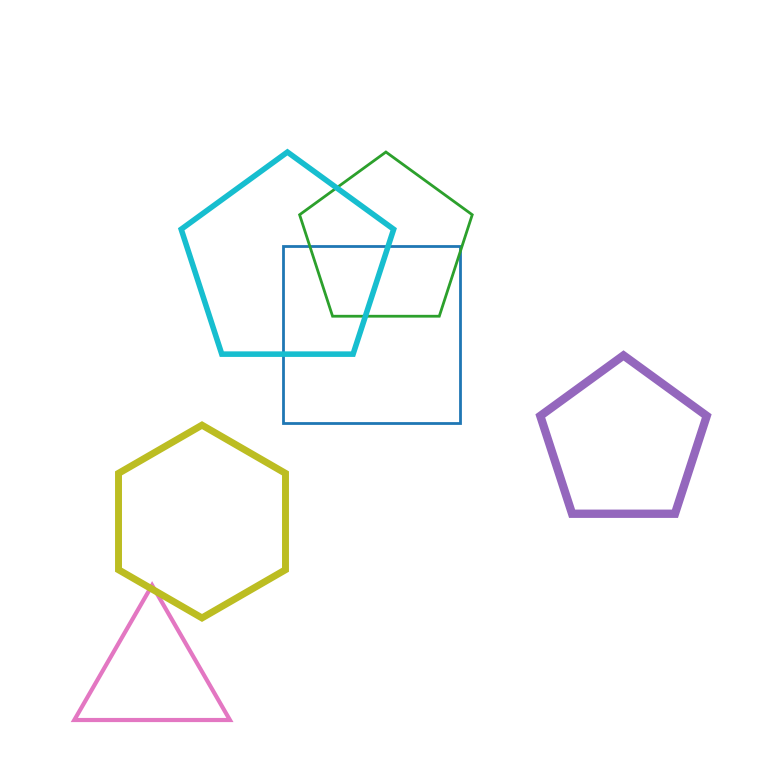[{"shape": "square", "thickness": 1, "radius": 0.57, "center": [0.482, 0.565]}, {"shape": "pentagon", "thickness": 1, "radius": 0.59, "center": [0.501, 0.685]}, {"shape": "pentagon", "thickness": 3, "radius": 0.57, "center": [0.81, 0.425]}, {"shape": "triangle", "thickness": 1.5, "radius": 0.58, "center": [0.198, 0.123]}, {"shape": "hexagon", "thickness": 2.5, "radius": 0.63, "center": [0.262, 0.323]}, {"shape": "pentagon", "thickness": 2, "radius": 0.73, "center": [0.373, 0.657]}]